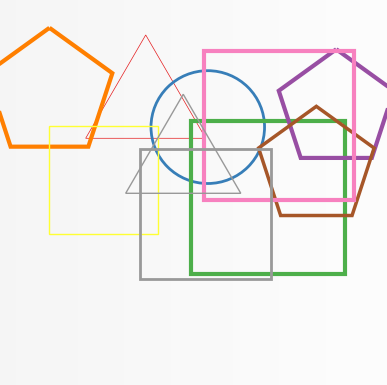[{"shape": "triangle", "thickness": 0.5, "radius": 0.89, "center": [0.376, 0.73]}, {"shape": "circle", "thickness": 2, "radius": 0.73, "center": [0.536, 0.67]}, {"shape": "square", "thickness": 3, "radius": 0.99, "center": [0.692, 0.487]}, {"shape": "pentagon", "thickness": 3, "radius": 0.78, "center": [0.868, 0.716]}, {"shape": "pentagon", "thickness": 3, "radius": 0.85, "center": [0.128, 0.757]}, {"shape": "square", "thickness": 1, "radius": 0.7, "center": [0.267, 0.533]}, {"shape": "pentagon", "thickness": 2.5, "radius": 0.78, "center": [0.816, 0.567]}, {"shape": "square", "thickness": 3, "radius": 0.97, "center": [0.719, 0.674]}, {"shape": "triangle", "thickness": 1, "radius": 0.86, "center": [0.473, 0.584]}, {"shape": "square", "thickness": 2, "radius": 0.84, "center": [0.53, 0.443]}]